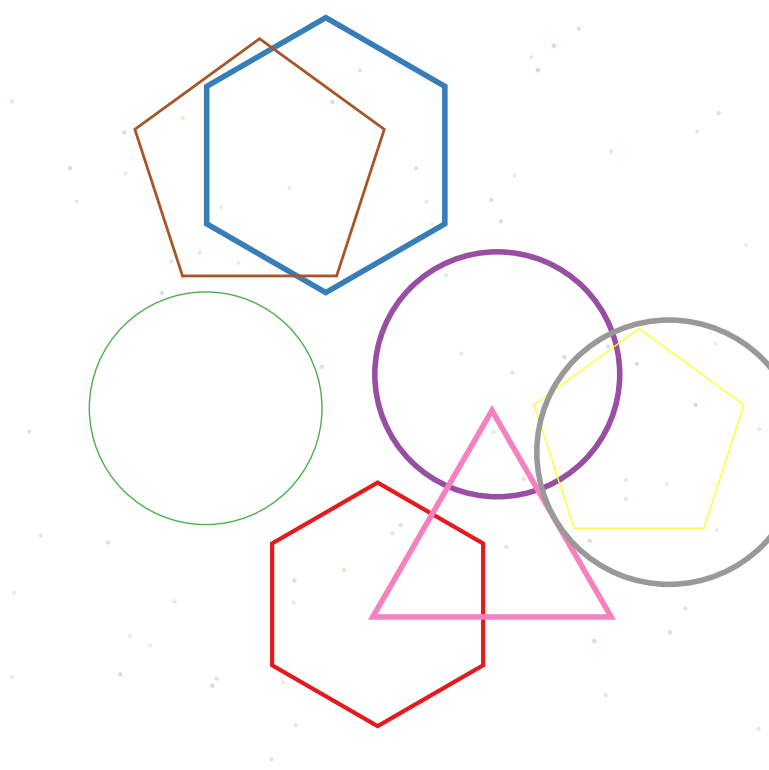[{"shape": "hexagon", "thickness": 1.5, "radius": 0.79, "center": [0.49, 0.215]}, {"shape": "hexagon", "thickness": 2, "radius": 0.89, "center": [0.423, 0.799]}, {"shape": "circle", "thickness": 0.5, "radius": 0.76, "center": [0.267, 0.47]}, {"shape": "circle", "thickness": 2, "radius": 0.8, "center": [0.646, 0.514]}, {"shape": "pentagon", "thickness": 0.5, "radius": 0.72, "center": [0.83, 0.43]}, {"shape": "pentagon", "thickness": 1, "radius": 0.85, "center": [0.337, 0.779]}, {"shape": "triangle", "thickness": 2, "radius": 0.89, "center": [0.639, 0.288]}, {"shape": "circle", "thickness": 2, "radius": 0.86, "center": [0.869, 0.413]}]